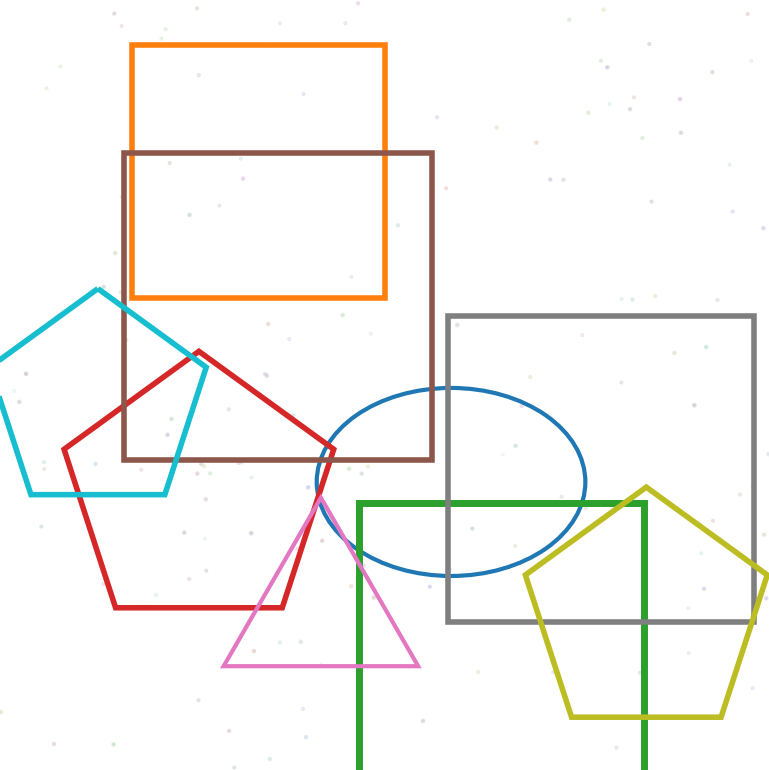[{"shape": "oval", "thickness": 1.5, "radius": 0.87, "center": [0.586, 0.374]}, {"shape": "square", "thickness": 2, "radius": 0.82, "center": [0.336, 0.777]}, {"shape": "square", "thickness": 2.5, "radius": 0.93, "center": [0.651, 0.161]}, {"shape": "pentagon", "thickness": 2, "radius": 0.92, "center": [0.258, 0.36]}, {"shape": "square", "thickness": 2, "radius": 1.0, "center": [0.361, 0.602]}, {"shape": "triangle", "thickness": 1.5, "radius": 0.73, "center": [0.417, 0.208]}, {"shape": "square", "thickness": 2, "radius": 0.99, "center": [0.78, 0.39]}, {"shape": "pentagon", "thickness": 2, "radius": 0.83, "center": [0.839, 0.202]}, {"shape": "pentagon", "thickness": 2, "radius": 0.74, "center": [0.127, 0.477]}]